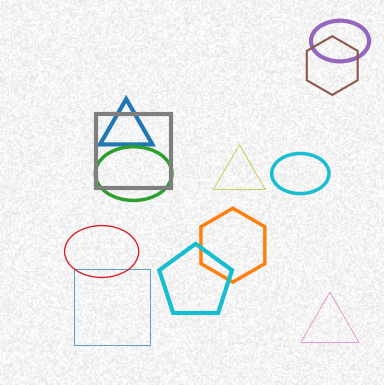[{"shape": "square", "thickness": 0.5, "radius": 0.49, "center": [0.292, 0.201]}, {"shape": "triangle", "thickness": 3, "radius": 0.39, "center": [0.328, 0.664]}, {"shape": "hexagon", "thickness": 2.5, "radius": 0.48, "center": [0.605, 0.363]}, {"shape": "oval", "thickness": 2.5, "radius": 0.5, "center": [0.347, 0.549]}, {"shape": "oval", "thickness": 1, "radius": 0.48, "center": [0.264, 0.347]}, {"shape": "oval", "thickness": 3, "radius": 0.38, "center": [0.883, 0.893]}, {"shape": "hexagon", "thickness": 1.5, "radius": 0.38, "center": [0.863, 0.83]}, {"shape": "triangle", "thickness": 0.5, "radius": 0.44, "center": [0.857, 0.154]}, {"shape": "square", "thickness": 3, "radius": 0.48, "center": [0.347, 0.608]}, {"shape": "triangle", "thickness": 0.5, "radius": 0.39, "center": [0.622, 0.546]}, {"shape": "oval", "thickness": 2.5, "radius": 0.37, "center": [0.78, 0.549]}, {"shape": "pentagon", "thickness": 3, "radius": 0.5, "center": [0.508, 0.267]}]